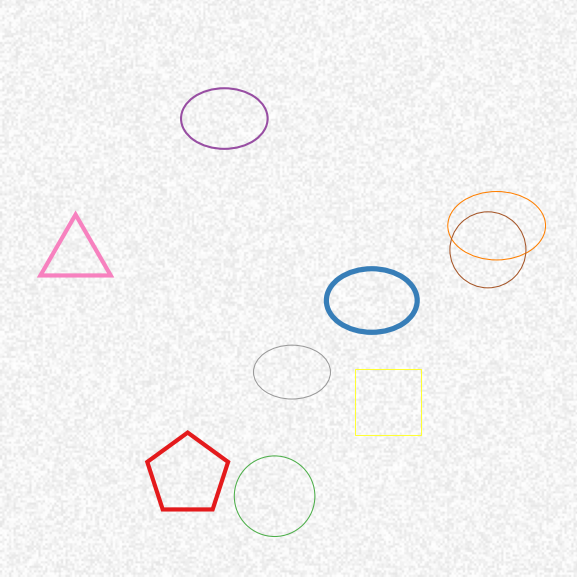[{"shape": "pentagon", "thickness": 2, "radius": 0.37, "center": [0.325, 0.176]}, {"shape": "oval", "thickness": 2.5, "radius": 0.39, "center": [0.644, 0.479]}, {"shape": "circle", "thickness": 0.5, "radius": 0.35, "center": [0.475, 0.14]}, {"shape": "oval", "thickness": 1, "radius": 0.37, "center": [0.388, 0.794]}, {"shape": "oval", "thickness": 0.5, "radius": 0.42, "center": [0.86, 0.608]}, {"shape": "square", "thickness": 0.5, "radius": 0.29, "center": [0.671, 0.303]}, {"shape": "circle", "thickness": 0.5, "radius": 0.33, "center": [0.845, 0.567]}, {"shape": "triangle", "thickness": 2, "radius": 0.35, "center": [0.131, 0.557]}, {"shape": "oval", "thickness": 0.5, "radius": 0.33, "center": [0.506, 0.355]}]